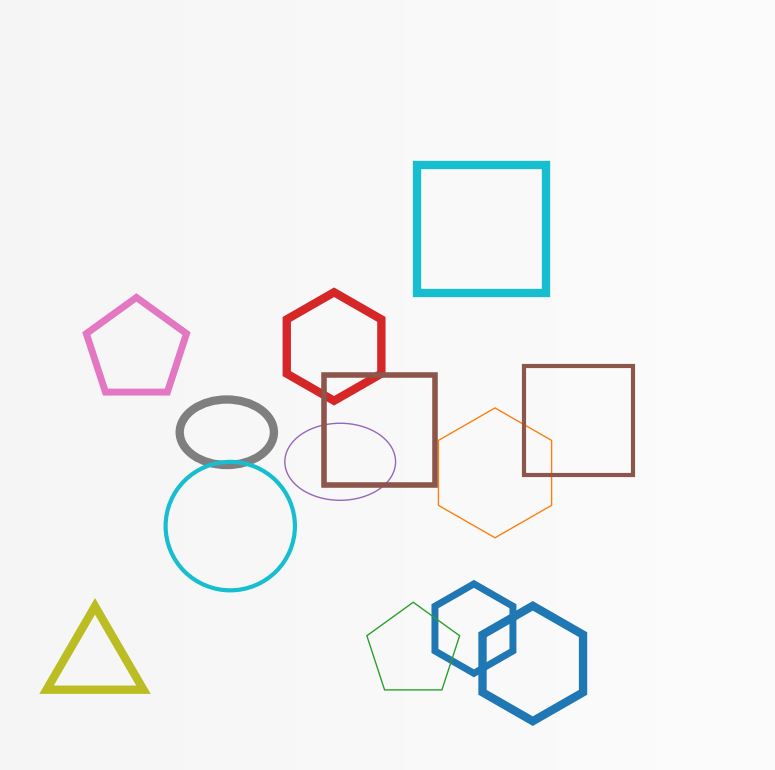[{"shape": "hexagon", "thickness": 2.5, "radius": 0.29, "center": [0.612, 0.184]}, {"shape": "hexagon", "thickness": 3, "radius": 0.37, "center": [0.687, 0.138]}, {"shape": "hexagon", "thickness": 0.5, "radius": 0.42, "center": [0.639, 0.386]}, {"shape": "pentagon", "thickness": 0.5, "radius": 0.31, "center": [0.533, 0.155]}, {"shape": "hexagon", "thickness": 3, "radius": 0.35, "center": [0.431, 0.55]}, {"shape": "oval", "thickness": 0.5, "radius": 0.36, "center": [0.439, 0.4]}, {"shape": "square", "thickness": 1.5, "radius": 0.35, "center": [0.746, 0.454]}, {"shape": "square", "thickness": 2, "radius": 0.36, "center": [0.49, 0.442]}, {"shape": "pentagon", "thickness": 2.5, "radius": 0.34, "center": [0.176, 0.546]}, {"shape": "oval", "thickness": 3, "radius": 0.3, "center": [0.293, 0.439]}, {"shape": "triangle", "thickness": 3, "radius": 0.36, "center": [0.123, 0.14]}, {"shape": "square", "thickness": 3, "radius": 0.42, "center": [0.621, 0.703]}, {"shape": "circle", "thickness": 1.5, "radius": 0.42, "center": [0.297, 0.317]}]